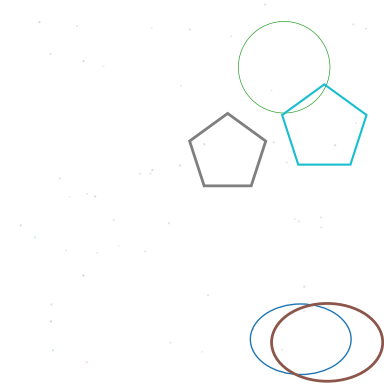[{"shape": "oval", "thickness": 1, "radius": 0.65, "center": [0.781, 0.119]}, {"shape": "circle", "thickness": 0.5, "radius": 0.59, "center": [0.738, 0.825]}, {"shape": "oval", "thickness": 2, "radius": 0.72, "center": [0.85, 0.111]}, {"shape": "pentagon", "thickness": 2, "radius": 0.52, "center": [0.591, 0.601]}, {"shape": "pentagon", "thickness": 1.5, "radius": 0.58, "center": [0.842, 0.666]}]